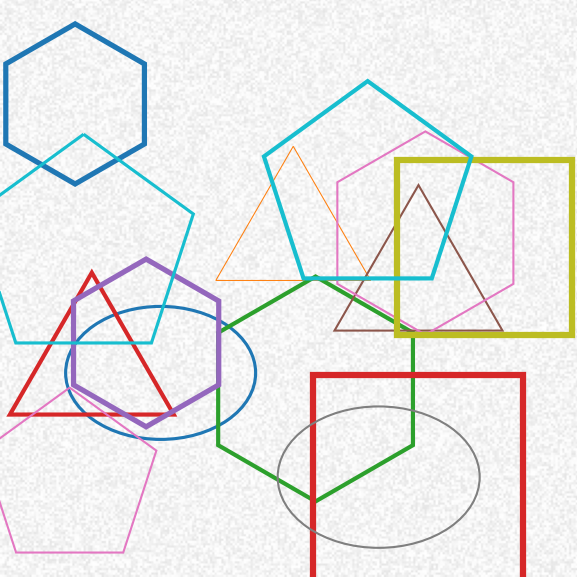[{"shape": "hexagon", "thickness": 2.5, "radius": 0.69, "center": [0.13, 0.819]}, {"shape": "oval", "thickness": 1.5, "radius": 0.82, "center": [0.278, 0.353]}, {"shape": "triangle", "thickness": 0.5, "radius": 0.77, "center": [0.508, 0.591]}, {"shape": "hexagon", "thickness": 2, "radius": 0.97, "center": [0.546, 0.326]}, {"shape": "triangle", "thickness": 2, "radius": 0.82, "center": [0.159, 0.363]}, {"shape": "square", "thickness": 3, "radius": 0.91, "center": [0.723, 0.167]}, {"shape": "hexagon", "thickness": 2.5, "radius": 0.73, "center": [0.253, 0.405]}, {"shape": "triangle", "thickness": 1, "radius": 0.84, "center": [0.725, 0.511]}, {"shape": "hexagon", "thickness": 1, "radius": 0.88, "center": [0.737, 0.596]}, {"shape": "pentagon", "thickness": 1, "radius": 0.79, "center": [0.121, 0.17]}, {"shape": "oval", "thickness": 1, "radius": 0.87, "center": [0.656, 0.173]}, {"shape": "square", "thickness": 3, "radius": 0.75, "center": [0.839, 0.571]}, {"shape": "pentagon", "thickness": 1.5, "radius": 1.0, "center": [0.145, 0.567]}, {"shape": "pentagon", "thickness": 2, "radius": 0.94, "center": [0.637, 0.67]}]